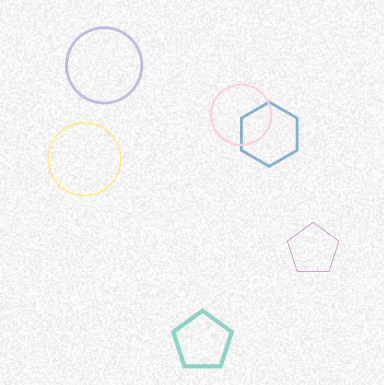[{"shape": "pentagon", "thickness": 3, "radius": 0.4, "center": [0.526, 0.113]}, {"shape": "circle", "thickness": 2, "radius": 0.49, "center": [0.271, 0.83]}, {"shape": "hexagon", "thickness": 2, "radius": 0.42, "center": [0.699, 0.651]}, {"shape": "circle", "thickness": 1.5, "radius": 0.39, "center": [0.626, 0.702]}, {"shape": "pentagon", "thickness": 0.5, "radius": 0.35, "center": [0.813, 0.352]}, {"shape": "circle", "thickness": 1, "radius": 0.47, "center": [0.219, 0.587]}]